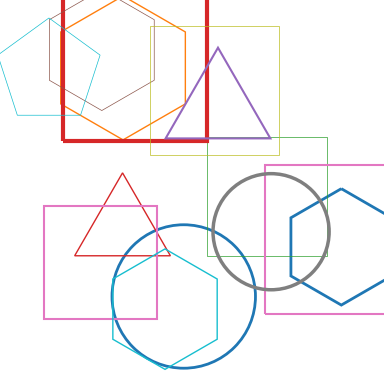[{"shape": "hexagon", "thickness": 2, "radius": 0.76, "center": [0.887, 0.359]}, {"shape": "circle", "thickness": 2, "radius": 0.93, "center": [0.477, 0.23]}, {"shape": "hexagon", "thickness": 1, "radius": 0.93, "center": [0.32, 0.824]}, {"shape": "square", "thickness": 0.5, "radius": 0.78, "center": [0.693, 0.489]}, {"shape": "square", "thickness": 3, "radius": 0.94, "center": [0.351, 0.82]}, {"shape": "triangle", "thickness": 1, "radius": 0.72, "center": [0.318, 0.407]}, {"shape": "triangle", "thickness": 1.5, "radius": 0.79, "center": [0.566, 0.719]}, {"shape": "hexagon", "thickness": 0.5, "radius": 0.79, "center": [0.264, 0.87]}, {"shape": "square", "thickness": 1.5, "radius": 0.97, "center": [0.881, 0.378]}, {"shape": "square", "thickness": 1.5, "radius": 0.73, "center": [0.261, 0.319]}, {"shape": "circle", "thickness": 2.5, "radius": 0.75, "center": [0.704, 0.398]}, {"shape": "square", "thickness": 0.5, "radius": 0.84, "center": [0.557, 0.765]}, {"shape": "pentagon", "thickness": 0.5, "radius": 0.7, "center": [0.127, 0.814]}, {"shape": "hexagon", "thickness": 1, "radius": 0.78, "center": [0.429, 0.197]}]